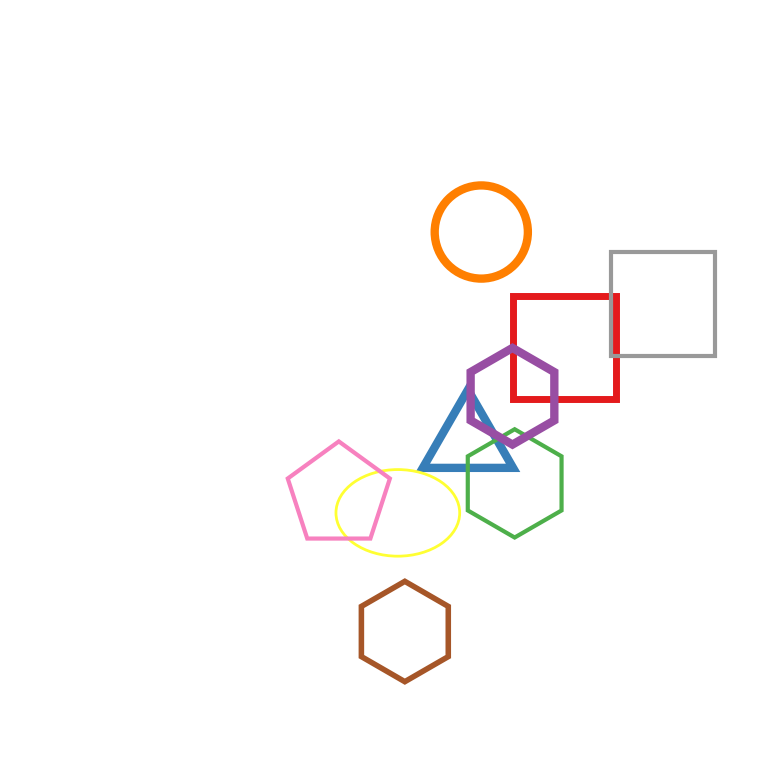[{"shape": "square", "thickness": 2.5, "radius": 0.33, "center": [0.733, 0.548]}, {"shape": "triangle", "thickness": 3, "radius": 0.34, "center": [0.608, 0.426]}, {"shape": "hexagon", "thickness": 1.5, "radius": 0.35, "center": [0.668, 0.372]}, {"shape": "hexagon", "thickness": 3, "radius": 0.31, "center": [0.666, 0.485]}, {"shape": "circle", "thickness": 3, "radius": 0.3, "center": [0.625, 0.699]}, {"shape": "oval", "thickness": 1, "radius": 0.4, "center": [0.517, 0.334]}, {"shape": "hexagon", "thickness": 2, "radius": 0.33, "center": [0.526, 0.18]}, {"shape": "pentagon", "thickness": 1.5, "radius": 0.35, "center": [0.44, 0.357]}, {"shape": "square", "thickness": 1.5, "radius": 0.34, "center": [0.861, 0.605]}]